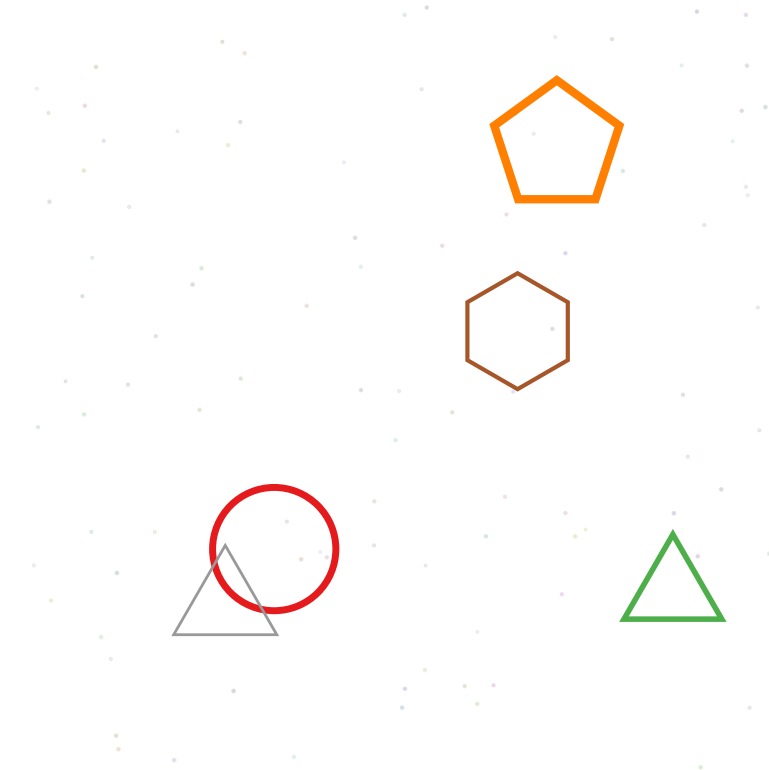[{"shape": "circle", "thickness": 2.5, "radius": 0.4, "center": [0.356, 0.287]}, {"shape": "triangle", "thickness": 2, "radius": 0.37, "center": [0.874, 0.233]}, {"shape": "pentagon", "thickness": 3, "radius": 0.43, "center": [0.723, 0.81]}, {"shape": "hexagon", "thickness": 1.5, "radius": 0.38, "center": [0.672, 0.57]}, {"shape": "triangle", "thickness": 1, "radius": 0.39, "center": [0.293, 0.214]}]